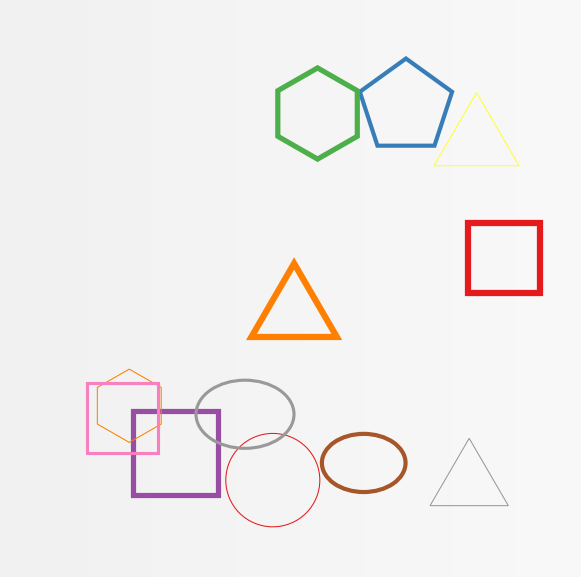[{"shape": "square", "thickness": 3, "radius": 0.31, "center": [0.867, 0.552]}, {"shape": "circle", "thickness": 0.5, "radius": 0.4, "center": [0.469, 0.168]}, {"shape": "pentagon", "thickness": 2, "radius": 0.42, "center": [0.698, 0.814]}, {"shape": "hexagon", "thickness": 2.5, "radius": 0.39, "center": [0.546, 0.803]}, {"shape": "square", "thickness": 2.5, "radius": 0.36, "center": [0.302, 0.214]}, {"shape": "triangle", "thickness": 3, "radius": 0.42, "center": [0.506, 0.458]}, {"shape": "hexagon", "thickness": 0.5, "radius": 0.32, "center": [0.222, 0.297]}, {"shape": "triangle", "thickness": 0.5, "radius": 0.42, "center": [0.82, 0.754]}, {"shape": "oval", "thickness": 2, "radius": 0.36, "center": [0.626, 0.197]}, {"shape": "square", "thickness": 1.5, "radius": 0.3, "center": [0.211, 0.275]}, {"shape": "oval", "thickness": 1.5, "radius": 0.42, "center": [0.422, 0.282]}, {"shape": "triangle", "thickness": 0.5, "radius": 0.39, "center": [0.807, 0.162]}]